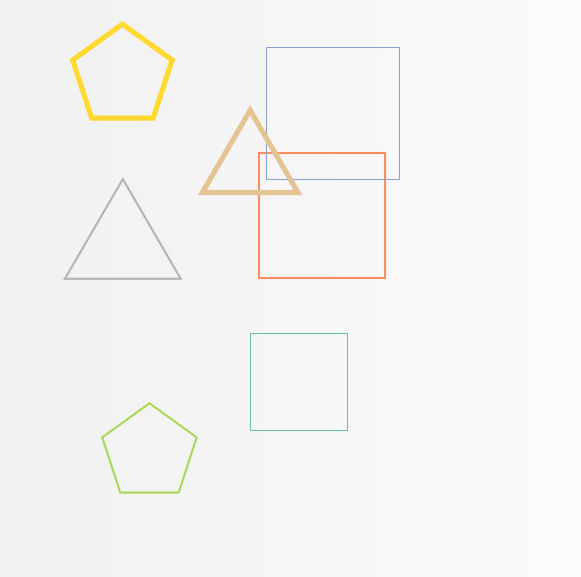[{"shape": "square", "thickness": 0.5, "radius": 0.42, "center": [0.513, 0.339]}, {"shape": "square", "thickness": 1, "radius": 0.54, "center": [0.555, 0.626]}, {"shape": "square", "thickness": 0.5, "radius": 0.57, "center": [0.572, 0.803]}, {"shape": "pentagon", "thickness": 1, "radius": 0.43, "center": [0.257, 0.215]}, {"shape": "pentagon", "thickness": 2.5, "radius": 0.45, "center": [0.211, 0.867]}, {"shape": "triangle", "thickness": 2.5, "radius": 0.47, "center": [0.43, 0.713]}, {"shape": "triangle", "thickness": 1, "radius": 0.58, "center": [0.211, 0.574]}]